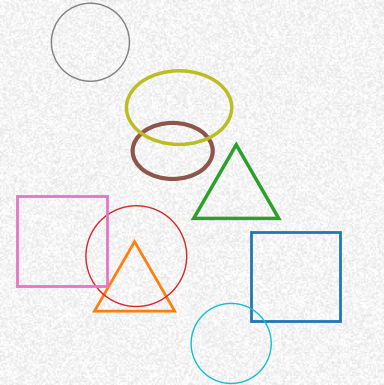[{"shape": "square", "thickness": 2, "radius": 0.58, "center": [0.767, 0.282]}, {"shape": "triangle", "thickness": 2, "radius": 0.6, "center": [0.35, 0.252]}, {"shape": "triangle", "thickness": 2.5, "radius": 0.64, "center": [0.614, 0.496]}, {"shape": "circle", "thickness": 1, "radius": 0.65, "center": [0.354, 0.335]}, {"shape": "oval", "thickness": 3, "radius": 0.52, "center": [0.448, 0.608]}, {"shape": "square", "thickness": 2, "radius": 0.59, "center": [0.16, 0.374]}, {"shape": "circle", "thickness": 1, "radius": 0.51, "center": [0.235, 0.89]}, {"shape": "oval", "thickness": 2.5, "radius": 0.68, "center": [0.465, 0.72]}, {"shape": "circle", "thickness": 1, "radius": 0.52, "center": [0.6, 0.108]}]